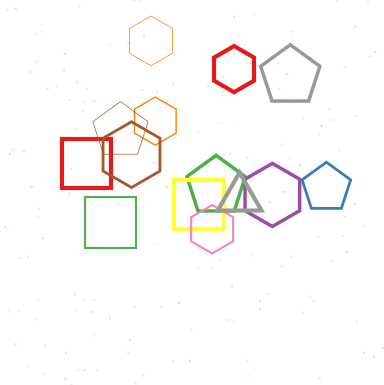[{"shape": "square", "thickness": 3, "radius": 0.31, "center": [0.225, 0.575]}, {"shape": "hexagon", "thickness": 3, "radius": 0.3, "center": [0.608, 0.82]}, {"shape": "pentagon", "thickness": 2, "radius": 0.33, "center": [0.848, 0.512]}, {"shape": "pentagon", "thickness": 2.5, "radius": 0.4, "center": [0.561, 0.517]}, {"shape": "square", "thickness": 1.5, "radius": 0.33, "center": [0.288, 0.422]}, {"shape": "hexagon", "thickness": 2.5, "radius": 0.41, "center": [0.707, 0.494]}, {"shape": "hexagon", "thickness": 0.5, "radius": 0.32, "center": [0.392, 0.894]}, {"shape": "hexagon", "thickness": 1, "radius": 0.31, "center": [0.403, 0.685]}, {"shape": "square", "thickness": 3, "radius": 0.32, "center": [0.517, 0.468]}, {"shape": "hexagon", "thickness": 2, "radius": 0.43, "center": [0.342, 0.598]}, {"shape": "pentagon", "thickness": 0.5, "radius": 0.38, "center": [0.313, 0.661]}, {"shape": "hexagon", "thickness": 1.5, "radius": 0.31, "center": [0.551, 0.405]}, {"shape": "triangle", "thickness": 3, "radius": 0.33, "center": [0.622, 0.486]}, {"shape": "pentagon", "thickness": 2.5, "radius": 0.4, "center": [0.754, 0.803]}]